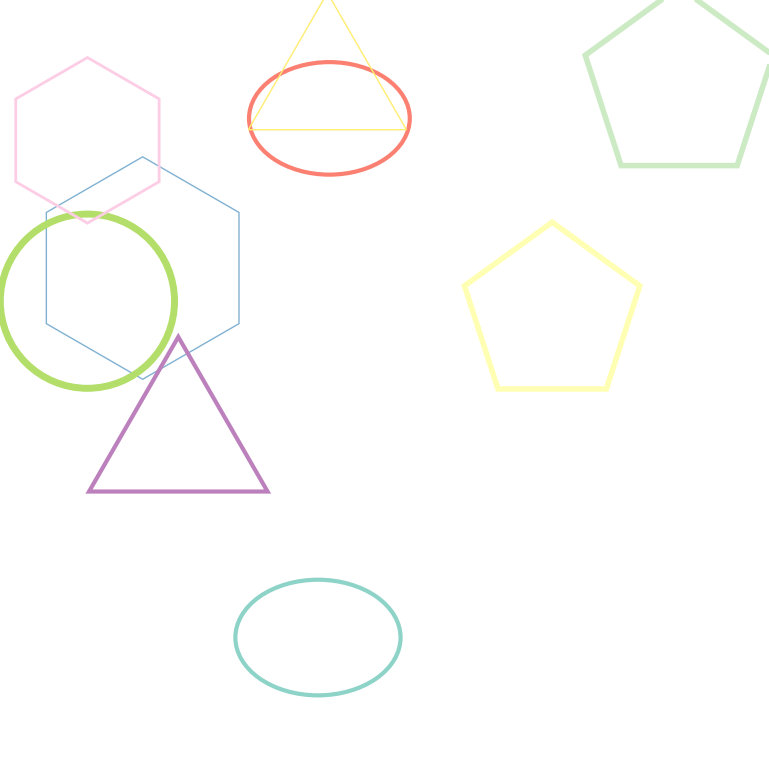[{"shape": "oval", "thickness": 1.5, "radius": 0.54, "center": [0.413, 0.172]}, {"shape": "pentagon", "thickness": 2, "radius": 0.6, "center": [0.717, 0.592]}, {"shape": "oval", "thickness": 1.5, "radius": 0.52, "center": [0.428, 0.846]}, {"shape": "hexagon", "thickness": 0.5, "radius": 0.72, "center": [0.185, 0.652]}, {"shape": "circle", "thickness": 2.5, "radius": 0.57, "center": [0.114, 0.609]}, {"shape": "hexagon", "thickness": 1, "radius": 0.54, "center": [0.114, 0.818]}, {"shape": "triangle", "thickness": 1.5, "radius": 0.67, "center": [0.232, 0.429]}, {"shape": "pentagon", "thickness": 2, "radius": 0.64, "center": [0.882, 0.889]}, {"shape": "triangle", "thickness": 0.5, "radius": 0.59, "center": [0.425, 0.891]}]